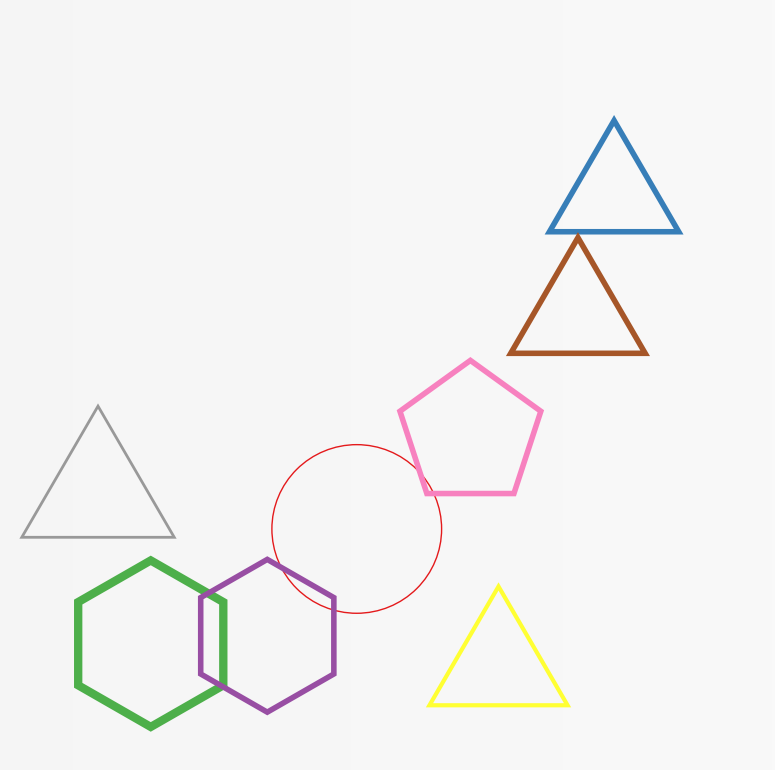[{"shape": "circle", "thickness": 0.5, "radius": 0.55, "center": [0.46, 0.313]}, {"shape": "triangle", "thickness": 2, "radius": 0.48, "center": [0.792, 0.747]}, {"shape": "hexagon", "thickness": 3, "radius": 0.54, "center": [0.195, 0.164]}, {"shape": "hexagon", "thickness": 2, "radius": 0.5, "center": [0.345, 0.174]}, {"shape": "triangle", "thickness": 1.5, "radius": 0.51, "center": [0.643, 0.135]}, {"shape": "triangle", "thickness": 2, "radius": 0.5, "center": [0.746, 0.591]}, {"shape": "pentagon", "thickness": 2, "radius": 0.48, "center": [0.607, 0.436]}, {"shape": "triangle", "thickness": 1, "radius": 0.57, "center": [0.126, 0.359]}]